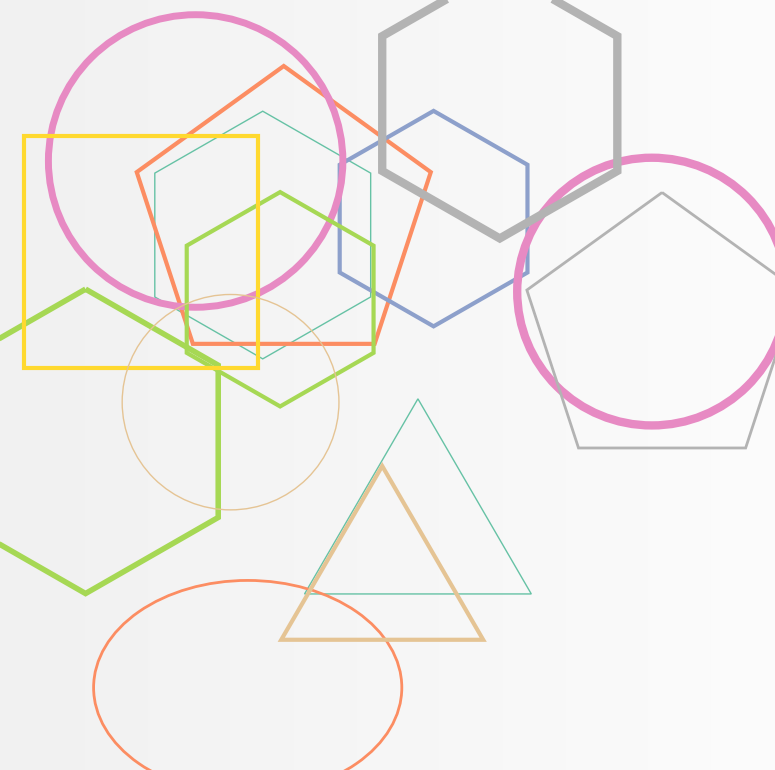[{"shape": "triangle", "thickness": 0.5, "radius": 0.84, "center": [0.539, 0.313]}, {"shape": "hexagon", "thickness": 0.5, "radius": 0.8, "center": [0.339, 0.695]}, {"shape": "pentagon", "thickness": 1.5, "radius": 1.0, "center": [0.366, 0.715]}, {"shape": "oval", "thickness": 1, "radius": 0.99, "center": [0.32, 0.107]}, {"shape": "hexagon", "thickness": 1.5, "radius": 0.7, "center": [0.559, 0.716]}, {"shape": "circle", "thickness": 2.5, "radius": 0.95, "center": [0.252, 0.791]}, {"shape": "circle", "thickness": 3, "radius": 0.87, "center": [0.841, 0.621]}, {"shape": "hexagon", "thickness": 1.5, "radius": 0.7, "center": [0.361, 0.611]}, {"shape": "hexagon", "thickness": 2, "radius": 0.99, "center": [0.11, 0.427]}, {"shape": "square", "thickness": 1.5, "radius": 0.75, "center": [0.182, 0.673]}, {"shape": "circle", "thickness": 0.5, "radius": 0.7, "center": [0.298, 0.478]}, {"shape": "triangle", "thickness": 1.5, "radius": 0.75, "center": [0.493, 0.244]}, {"shape": "pentagon", "thickness": 1, "radius": 0.92, "center": [0.854, 0.567]}, {"shape": "hexagon", "thickness": 3, "radius": 0.88, "center": [0.645, 0.866]}]